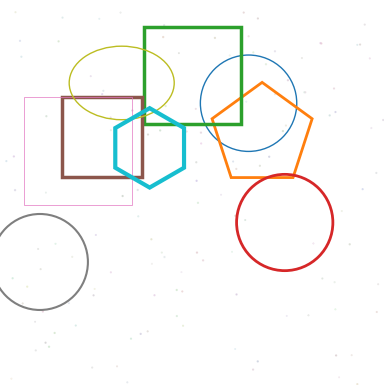[{"shape": "circle", "thickness": 1, "radius": 0.63, "center": [0.646, 0.732]}, {"shape": "pentagon", "thickness": 2, "radius": 0.68, "center": [0.681, 0.649]}, {"shape": "square", "thickness": 2.5, "radius": 0.63, "center": [0.501, 0.805]}, {"shape": "circle", "thickness": 2, "radius": 0.63, "center": [0.74, 0.422]}, {"shape": "square", "thickness": 2.5, "radius": 0.52, "center": [0.264, 0.644]}, {"shape": "square", "thickness": 0.5, "radius": 0.7, "center": [0.203, 0.607]}, {"shape": "circle", "thickness": 1.5, "radius": 0.62, "center": [0.104, 0.32]}, {"shape": "oval", "thickness": 1, "radius": 0.68, "center": [0.316, 0.785]}, {"shape": "hexagon", "thickness": 3, "radius": 0.52, "center": [0.389, 0.616]}]